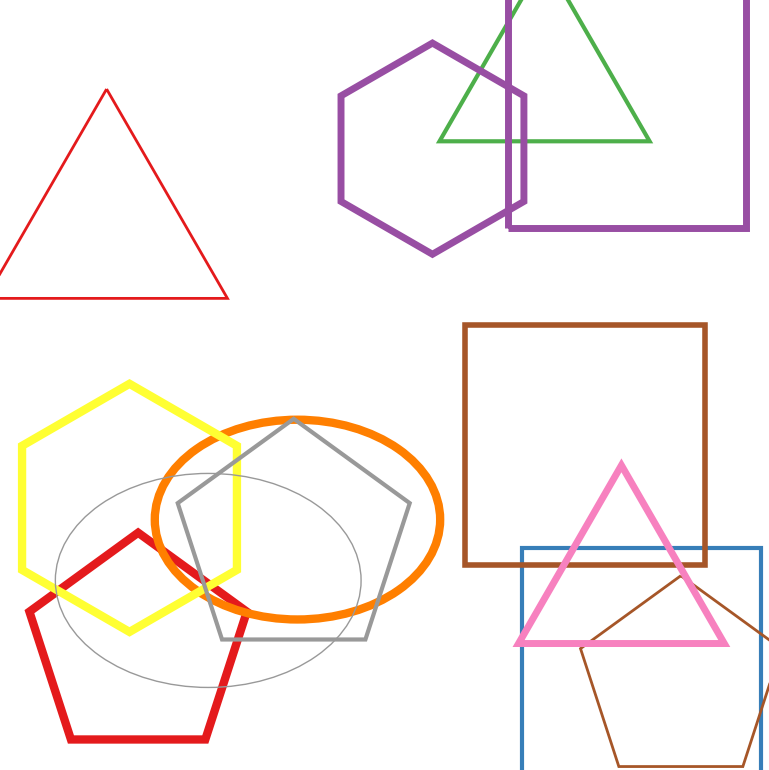[{"shape": "pentagon", "thickness": 3, "radius": 0.74, "center": [0.179, 0.16]}, {"shape": "triangle", "thickness": 1, "radius": 0.91, "center": [0.138, 0.703]}, {"shape": "square", "thickness": 1.5, "radius": 0.78, "center": [0.833, 0.133]}, {"shape": "triangle", "thickness": 1.5, "radius": 0.79, "center": [0.707, 0.895]}, {"shape": "square", "thickness": 2.5, "radius": 0.77, "center": [0.814, 0.859]}, {"shape": "hexagon", "thickness": 2.5, "radius": 0.69, "center": [0.562, 0.807]}, {"shape": "oval", "thickness": 3, "radius": 0.93, "center": [0.386, 0.325]}, {"shape": "hexagon", "thickness": 3, "radius": 0.81, "center": [0.168, 0.34]}, {"shape": "pentagon", "thickness": 1, "radius": 0.69, "center": [0.884, 0.115]}, {"shape": "square", "thickness": 2, "radius": 0.78, "center": [0.76, 0.422]}, {"shape": "triangle", "thickness": 2.5, "radius": 0.77, "center": [0.807, 0.241]}, {"shape": "oval", "thickness": 0.5, "radius": 0.99, "center": [0.27, 0.246]}, {"shape": "pentagon", "thickness": 1.5, "radius": 0.79, "center": [0.381, 0.298]}]